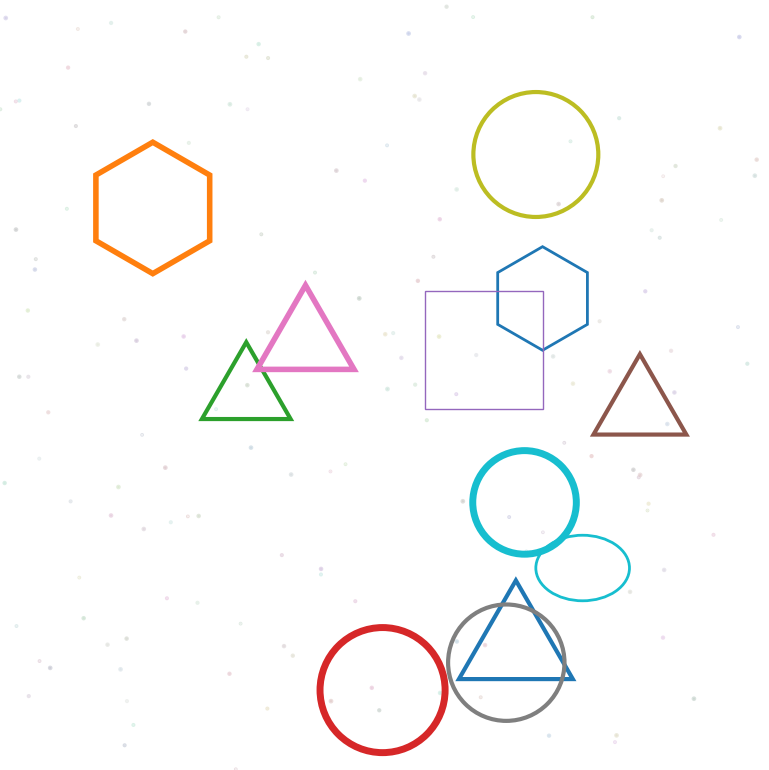[{"shape": "hexagon", "thickness": 1, "radius": 0.34, "center": [0.705, 0.612]}, {"shape": "triangle", "thickness": 1.5, "radius": 0.43, "center": [0.67, 0.161]}, {"shape": "hexagon", "thickness": 2, "radius": 0.43, "center": [0.198, 0.73]}, {"shape": "triangle", "thickness": 1.5, "radius": 0.33, "center": [0.32, 0.489]}, {"shape": "circle", "thickness": 2.5, "radius": 0.41, "center": [0.497, 0.104]}, {"shape": "square", "thickness": 0.5, "radius": 0.38, "center": [0.628, 0.546]}, {"shape": "triangle", "thickness": 1.5, "radius": 0.35, "center": [0.831, 0.47]}, {"shape": "triangle", "thickness": 2, "radius": 0.36, "center": [0.397, 0.557]}, {"shape": "circle", "thickness": 1.5, "radius": 0.38, "center": [0.658, 0.139]}, {"shape": "circle", "thickness": 1.5, "radius": 0.41, "center": [0.696, 0.799]}, {"shape": "circle", "thickness": 2.5, "radius": 0.34, "center": [0.681, 0.348]}, {"shape": "oval", "thickness": 1, "radius": 0.3, "center": [0.757, 0.262]}]